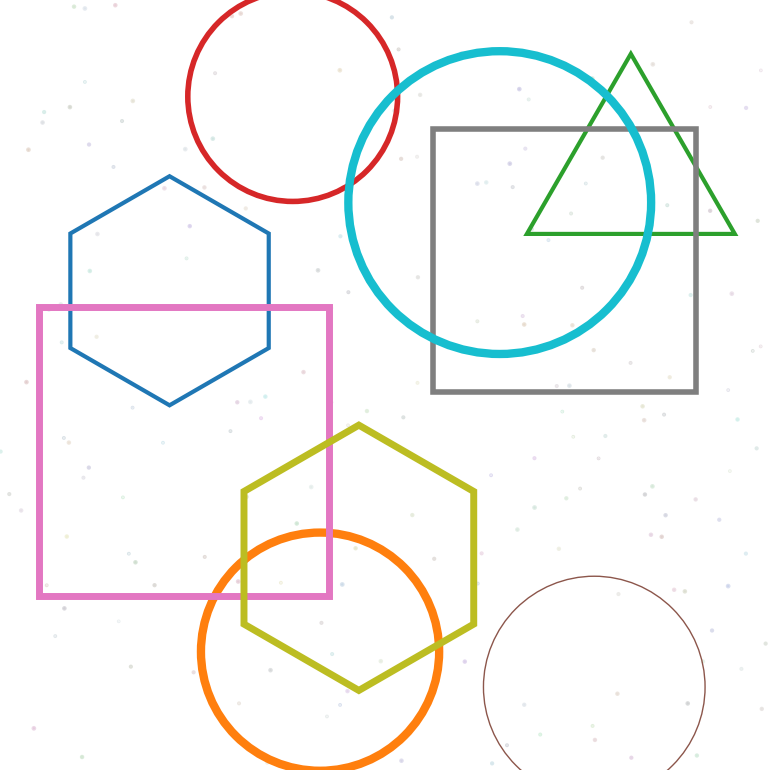[{"shape": "hexagon", "thickness": 1.5, "radius": 0.74, "center": [0.22, 0.622]}, {"shape": "circle", "thickness": 3, "radius": 0.77, "center": [0.416, 0.154]}, {"shape": "triangle", "thickness": 1.5, "radius": 0.78, "center": [0.819, 0.774]}, {"shape": "circle", "thickness": 2, "radius": 0.68, "center": [0.38, 0.875]}, {"shape": "circle", "thickness": 0.5, "radius": 0.72, "center": [0.772, 0.108]}, {"shape": "square", "thickness": 2.5, "radius": 0.94, "center": [0.239, 0.414]}, {"shape": "square", "thickness": 2, "radius": 0.85, "center": [0.733, 0.662]}, {"shape": "hexagon", "thickness": 2.5, "radius": 0.86, "center": [0.466, 0.276]}, {"shape": "circle", "thickness": 3, "radius": 0.98, "center": [0.649, 0.737]}]